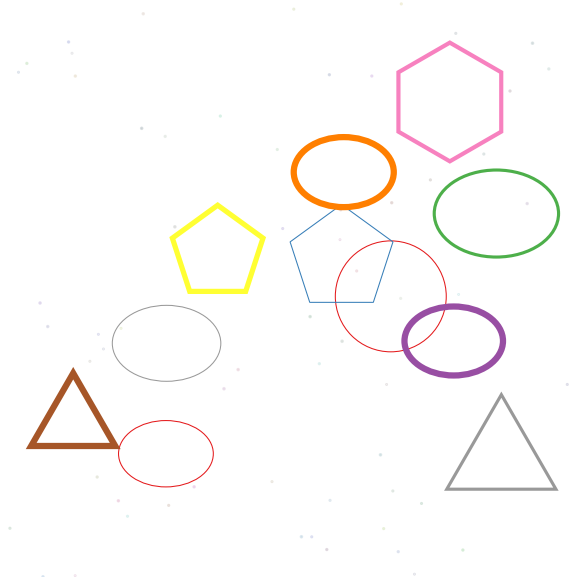[{"shape": "circle", "thickness": 0.5, "radius": 0.48, "center": [0.677, 0.486]}, {"shape": "oval", "thickness": 0.5, "radius": 0.41, "center": [0.287, 0.213]}, {"shape": "pentagon", "thickness": 0.5, "radius": 0.47, "center": [0.591, 0.551]}, {"shape": "oval", "thickness": 1.5, "radius": 0.54, "center": [0.86, 0.629]}, {"shape": "oval", "thickness": 3, "radius": 0.43, "center": [0.786, 0.409]}, {"shape": "oval", "thickness": 3, "radius": 0.43, "center": [0.595, 0.701]}, {"shape": "pentagon", "thickness": 2.5, "radius": 0.41, "center": [0.377, 0.561]}, {"shape": "triangle", "thickness": 3, "radius": 0.42, "center": [0.127, 0.269]}, {"shape": "hexagon", "thickness": 2, "radius": 0.51, "center": [0.779, 0.823]}, {"shape": "triangle", "thickness": 1.5, "radius": 0.55, "center": [0.868, 0.207]}, {"shape": "oval", "thickness": 0.5, "radius": 0.47, "center": [0.288, 0.405]}]